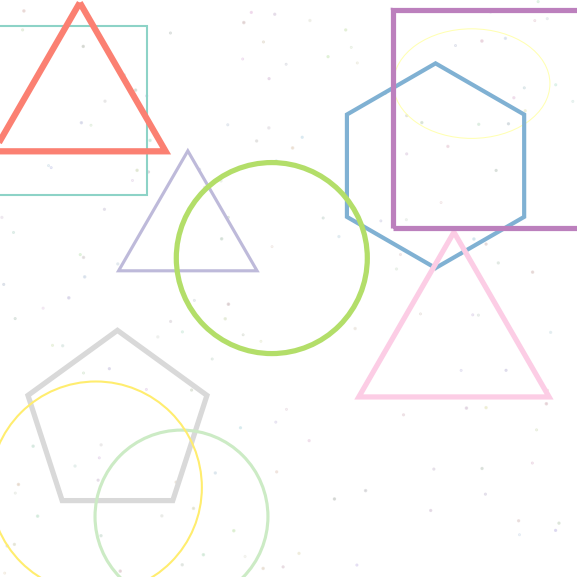[{"shape": "square", "thickness": 1, "radius": 0.73, "center": [0.109, 0.808]}, {"shape": "oval", "thickness": 0.5, "radius": 0.68, "center": [0.817, 0.854]}, {"shape": "triangle", "thickness": 1.5, "radius": 0.69, "center": [0.325, 0.599]}, {"shape": "triangle", "thickness": 3, "radius": 0.86, "center": [0.138, 0.823]}, {"shape": "hexagon", "thickness": 2, "radius": 0.89, "center": [0.754, 0.712]}, {"shape": "circle", "thickness": 2.5, "radius": 0.83, "center": [0.471, 0.552]}, {"shape": "triangle", "thickness": 2.5, "radius": 0.95, "center": [0.786, 0.407]}, {"shape": "pentagon", "thickness": 2.5, "radius": 0.81, "center": [0.203, 0.264]}, {"shape": "square", "thickness": 2.5, "radius": 0.94, "center": [0.869, 0.793]}, {"shape": "circle", "thickness": 1.5, "radius": 0.75, "center": [0.314, 0.105]}, {"shape": "circle", "thickness": 1, "radius": 0.92, "center": [0.166, 0.155]}]